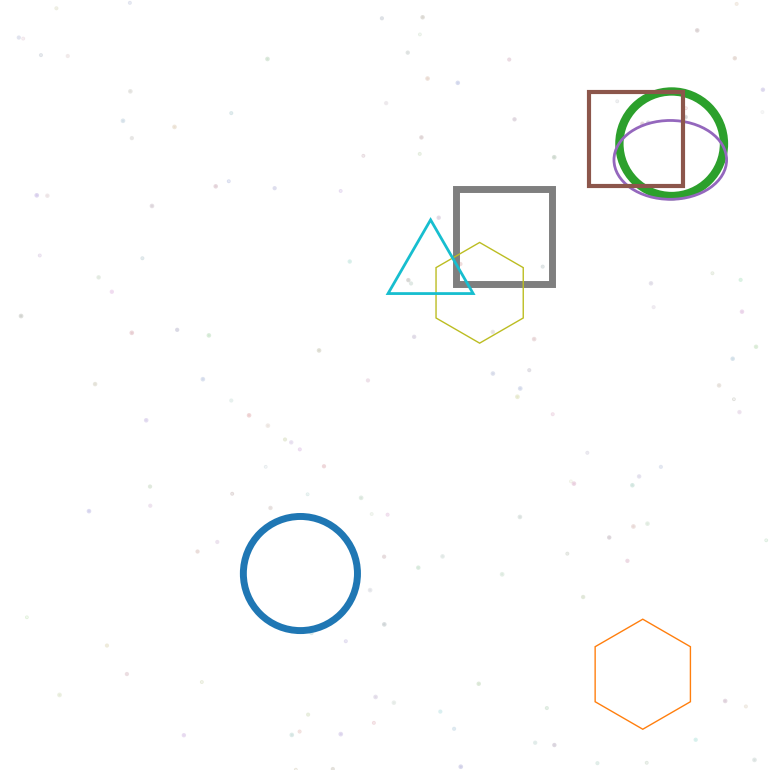[{"shape": "circle", "thickness": 2.5, "radius": 0.37, "center": [0.39, 0.255]}, {"shape": "hexagon", "thickness": 0.5, "radius": 0.36, "center": [0.835, 0.124]}, {"shape": "circle", "thickness": 3, "radius": 0.34, "center": [0.872, 0.813]}, {"shape": "oval", "thickness": 1, "radius": 0.37, "center": [0.87, 0.792]}, {"shape": "square", "thickness": 1.5, "radius": 0.3, "center": [0.826, 0.819]}, {"shape": "square", "thickness": 2.5, "radius": 0.31, "center": [0.655, 0.693]}, {"shape": "hexagon", "thickness": 0.5, "radius": 0.33, "center": [0.623, 0.62]}, {"shape": "triangle", "thickness": 1, "radius": 0.32, "center": [0.559, 0.651]}]